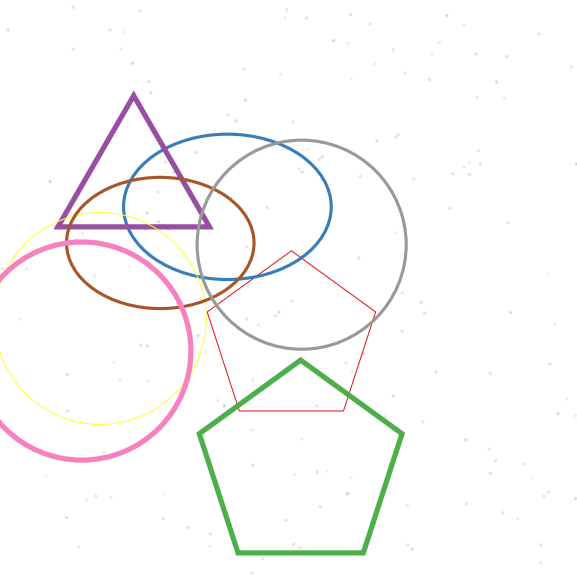[{"shape": "pentagon", "thickness": 0.5, "radius": 0.77, "center": [0.505, 0.412]}, {"shape": "oval", "thickness": 1.5, "radius": 0.9, "center": [0.394, 0.641]}, {"shape": "pentagon", "thickness": 2.5, "radius": 0.92, "center": [0.521, 0.191]}, {"shape": "triangle", "thickness": 2.5, "radius": 0.76, "center": [0.232, 0.682]}, {"shape": "circle", "thickness": 0.5, "radius": 0.92, "center": [0.174, 0.448]}, {"shape": "oval", "thickness": 1.5, "radius": 0.81, "center": [0.278, 0.578]}, {"shape": "circle", "thickness": 2.5, "radius": 0.94, "center": [0.142, 0.391]}, {"shape": "circle", "thickness": 1.5, "radius": 0.91, "center": [0.522, 0.575]}]